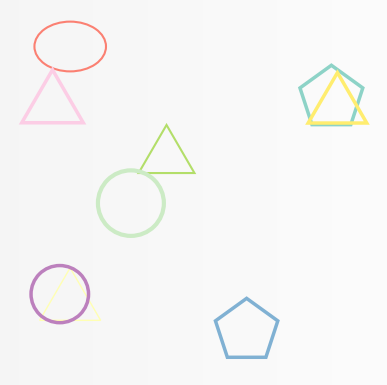[{"shape": "pentagon", "thickness": 2.5, "radius": 0.43, "center": [0.855, 0.745]}, {"shape": "triangle", "thickness": 1, "radius": 0.45, "center": [0.181, 0.213]}, {"shape": "oval", "thickness": 1.5, "radius": 0.46, "center": [0.181, 0.879]}, {"shape": "pentagon", "thickness": 2.5, "radius": 0.42, "center": [0.636, 0.14]}, {"shape": "triangle", "thickness": 1.5, "radius": 0.42, "center": [0.43, 0.592]}, {"shape": "triangle", "thickness": 2.5, "radius": 0.46, "center": [0.136, 0.727]}, {"shape": "circle", "thickness": 2.5, "radius": 0.37, "center": [0.154, 0.236]}, {"shape": "circle", "thickness": 3, "radius": 0.43, "center": [0.338, 0.472]}, {"shape": "triangle", "thickness": 2.5, "radius": 0.44, "center": [0.871, 0.724]}]